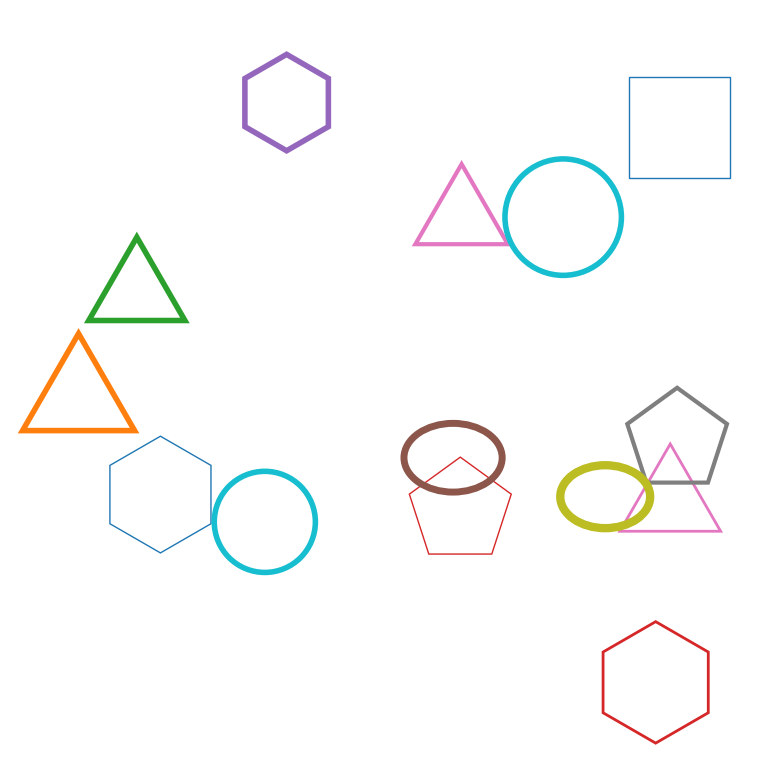[{"shape": "square", "thickness": 0.5, "radius": 0.33, "center": [0.882, 0.834]}, {"shape": "hexagon", "thickness": 0.5, "radius": 0.38, "center": [0.208, 0.358]}, {"shape": "triangle", "thickness": 2, "radius": 0.42, "center": [0.102, 0.483]}, {"shape": "triangle", "thickness": 2, "radius": 0.36, "center": [0.178, 0.62]}, {"shape": "pentagon", "thickness": 0.5, "radius": 0.35, "center": [0.598, 0.337]}, {"shape": "hexagon", "thickness": 1, "radius": 0.39, "center": [0.852, 0.114]}, {"shape": "hexagon", "thickness": 2, "radius": 0.31, "center": [0.372, 0.867]}, {"shape": "oval", "thickness": 2.5, "radius": 0.32, "center": [0.588, 0.406]}, {"shape": "triangle", "thickness": 1, "radius": 0.38, "center": [0.87, 0.348]}, {"shape": "triangle", "thickness": 1.5, "radius": 0.35, "center": [0.599, 0.718]}, {"shape": "pentagon", "thickness": 1.5, "radius": 0.34, "center": [0.879, 0.428]}, {"shape": "oval", "thickness": 3, "radius": 0.29, "center": [0.786, 0.355]}, {"shape": "circle", "thickness": 2, "radius": 0.33, "center": [0.344, 0.322]}, {"shape": "circle", "thickness": 2, "radius": 0.38, "center": [0.731, 0.718]}]